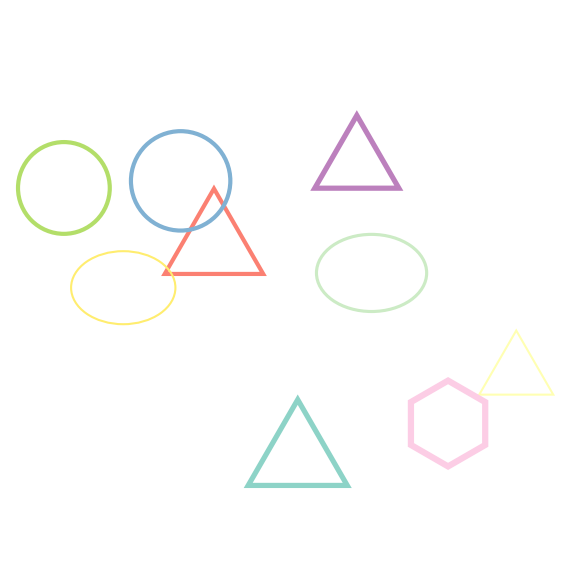[{"shape": "triangle", "thickness": 2.5, "radius": 0.5, "center": [0.516, 0.208]}, {"shape": "triangle", "thickness": 1, "radius": 0.37, "center": [0.894, 0.353]}, {"shape": "triangle", "thickness": 2, "radius": 0.49, "center": [0.371, 0.574]}, {"shape": "circle", "thickness": 2, "radius": 0.43, "center": [0.313, 0.686]}, {"shape": "circle", "thickness": 2, "radius": 0.4, "center": [0.111, 0.674]}, {"shape": "hexagon", "thickness": 3, "radius": 0.37, "center": [0.776, 0.266]}, {"shape": "triangle", "thickness": 2.5, "radius": 0.42, "center": [0.618, 0.715]}, {"shape": "oval", "thickness": 1.5, "radius": 0.48, "center": [0.643, 0.527]}, {"shape": "oval", "thickness": 1, "radius": 0.45, "center": [0.213, 0.501]}]